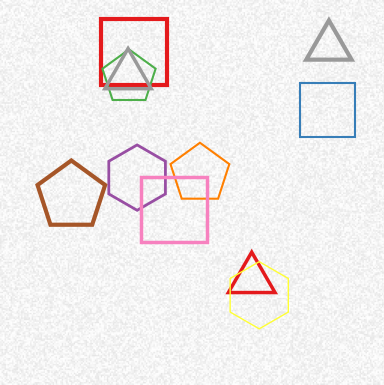[{"shape": "triangle", "thickness": 2.5, "radius": 0.35, "center": [0.654, 0.275]}, {"shape": "square", "thickness": 3, "radius": 0.43, "center": [0.349, 0.865]}, {"shape": "square", "thickness": 1.5, "radius": 0.35, "center": [0.851, 0.715]}, {"shape": "pentagon", "thickness": 1.5, "radius": 0.36, "center": [0.335, 0.799]}, {"shape": "hexagon", "thickness": 2, "radius": 0.42, "center": [0.356, 0.539]}, {"shape": "pentagon", "thickness": 1.5, "radius": 0.4, "center": [0.519, 0.549]}, {"shape": "hexagon", "thickness": 1, "radius": 0.44, "center": [0.673, 0.233]}, {"shape": "pentagon", "thickness": 3, "radius": 0.46, "center": [0.185, 0.491]}, {"shape": "square", "thickness": 2.5, "radius": 0.43, "center": [0.452, 0.456]}, {"shape": "triangle", "thickness": 3, "radius": 0.34, "center": [0.854, 0.879]}, {"shape": "triangle", "thickness": 2.5, "radius": 0.35, "center": [0.333, 0.804]}]